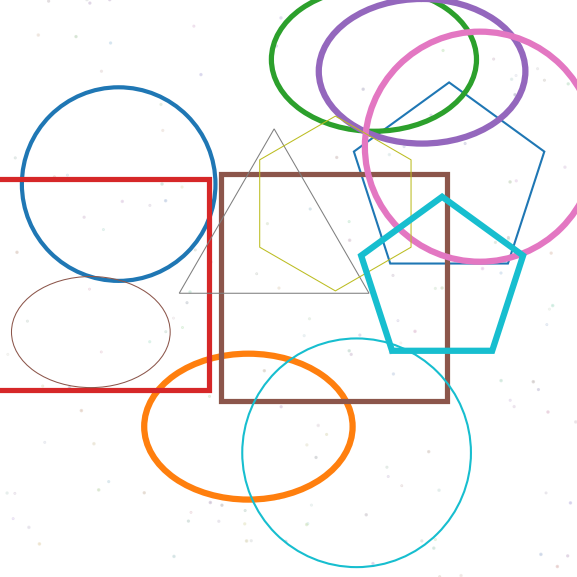[{"shape": "circle", "thickness": 2, "radius": 0.84, "center": [0.205, 0.68]}, {"shape": "pentagon", "thickness": 1, "radius": 0.87, "center": [0.778, 0.683]}, {"shape": "oval", "thickness": 3, "radius": 0.9, "center": [0.43, 0.26]}, {"shape": "oval", "thickness": 2.5, "radius": 0.89, "center": [0.648, 0.896]}, {"shape": "square", "thickness": 2.5, "radius": 0.91, "center": [0.179, 0.506]}, {"shape": "oval", "thickness": 3, "radius": 0.89, "center": [0.731, 0.876]}, {"shape": "square", "thickness": 2.5, "radius": 0.98, "center": [0.578, 0.501]}, {"shape": "oval", "thickness": 0.5, "radius": 0.69, "center": [0.157, 0.424]}, {"shape": "circle", "thickness": 3, "radius": 1.0, "center": [0.831, 0.745]}, {"shape": "triangle", "thickness": 0.5, "radius": 0.95, "center": [0.475, 0.586]}, {"shape": "hexagon", "thickness": 0.5, "radius": 0.76, "center": [0.581, 0.647]}, {"shape": "pentagon", "thickness": 3, "radius": 0.74, "center": [0.766, 0.511]}, {"shape": "circle", "thickness": 1, "radius": 0.99, "center": [0.617, 0.215]}]